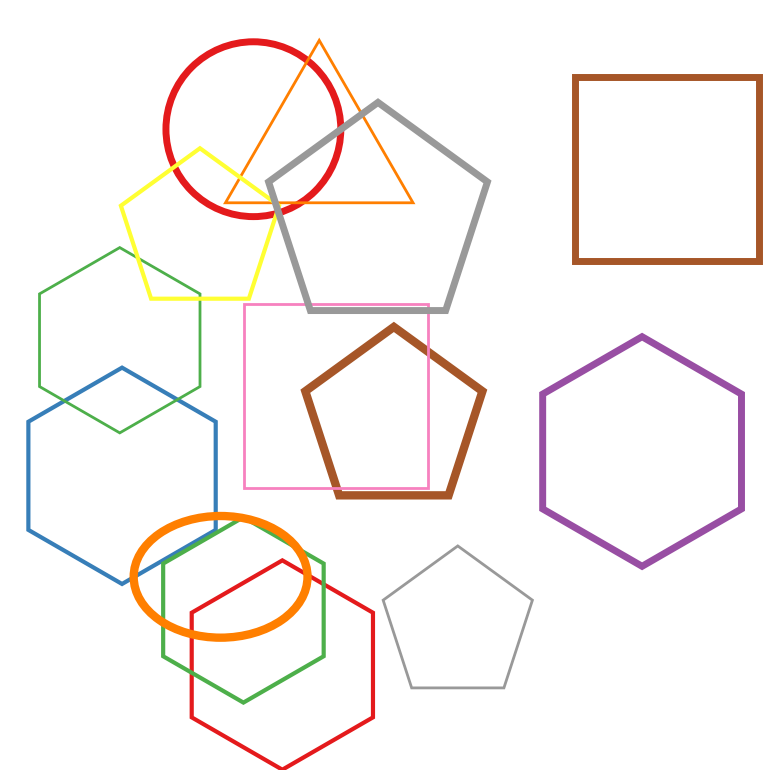[{"shape": "hexagon", "thickness": 1.5, "radius": 0.68, "center": [0.367, 0.136]}, {"shape": "circle", "thickness": 2.5, "radius": 0.57, "center": [0.329, 0.832]}, {"shape": "hexagon", "thickness": 1.5, "radius": 0.7, "center": [0.159, 0.382]}, {"shape": "hexagon", "thickness": 1, "radius": 0.6, "center": [0.156, 0.558]}, {"shape": "hexagon", "thickness": 1.5, "radius": 0.6, "center": [0.316, 0.208]}, {"shape": "hexagon", "thickness": 2.5, "radius": 0.75, "center": [0.834, 0.414]}, {"shape": "triangle", "thickness": 1, "radius": 0.7, "center": [0.415, 0.807]}, {"shape": "oval", "thickness": 3, "radius": 0.56, "center": [0.286, 0.251]}, {"shape": "pentagon", "thickness": 1.5, "radius": 0.54, "center": [0.26, 0.699]}, {"shape": "pentagon", "thickness": 3, "radius": 0.6, "center": [0.512, 0.455]}, {"shape": "square", "thickness": 2.5, "radius": 0.6, "center": [0.866, 0.781]}, {"shape": "square", "thickness": 1, "radius": 0.6, "center": [0.437, 0.486]}, {"shape": "pentagon", "thickness": 2.5, "radius": 0.75, "center": [0.491, 0.718]}, {"shape": "pentagon", "thickness": 1, "radius": 0.51, "center": [0.595, 0.189]}]